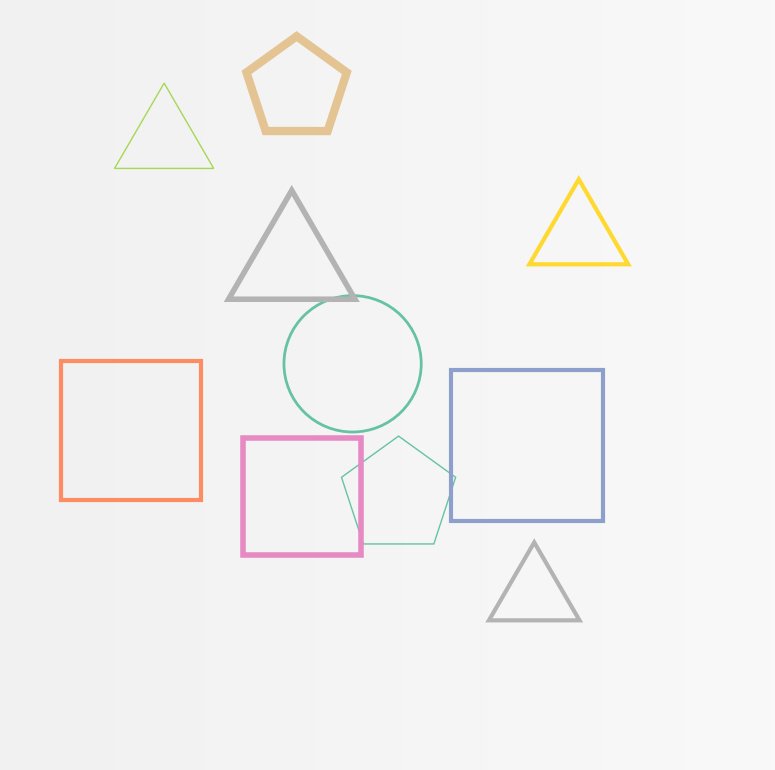[{"shape": "pentagon", "thickness": 0.5, "radius": 0.39, "center": [0.514, 0.356]}, {"shape": "circle", "thickness": 1, "radius": 0.44, "center": [0.455, 0.528]}, {"shape": "square", "thickness": 1.5, "radius": 0.45, "center": [0.169, 0.441]}, {"shape": "square", "thickness": 1.5, "radius": 0.49, "center": [0.68, 0.421]}, {"shape": "square", "thickness": 2, "radius": 0.38, "center": [0.39, 0.355]}, {"shape": "triangle", "thickness": 0.5, "radius": 0.37, "center": [0.212, 0.818]}, {"shape": "triangle", "thickness": 1.5, "radius": 0.37, "center": [0.747, 0.694]}, {"shape": "pentagon", "thickness": 3, "radius": 0.34, "center": [0.383, 0.885]}, {"shape": "triangle", "thickness": 1.5, "radius": 0.34, "center": [0.689, 0.228]}, {"shape": "triangle", "thickness": 2, "radius": 0.47, "center": [0.376, 0.658]}]